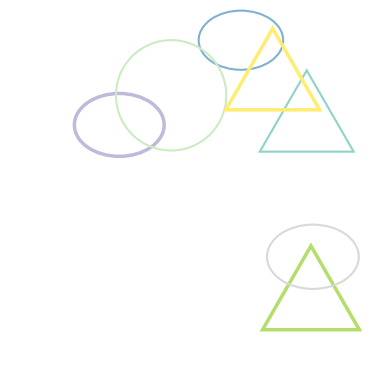[{"shape": "triangle", "thickness": 1.5, "radius": 0.7, "center": [0.797, 0.676]}, {"shape": "oval", "thickness": 2.5, "radius": 0.58, "center": [0.31, 0.676]}, {"shape": "oval", "thickness": 1.5, "radius": 0.55, "center": [0.626, 0.896]}, {"shape": "triangle", "thickness": 2.5, "radius": 0.73, "center": [0.808, 0.216]}, {"shape": "oval", "thickness": 1.5, "radius": 0.6, "center": [0.813, 0.333]}, {"shape": "circle", "thickness": 1.5, "radius": 0.72, "center": [0.444, 0.752]}, {"shape": "triangle", "thickness": 2.5, "radius": 0.7, "center": [0.708, 0.785]}]